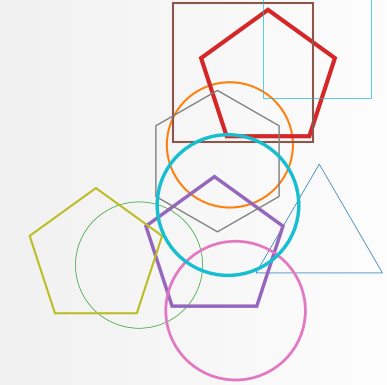[{"shape": "triangle", "thickness": 0.5, "radius": 0.94, "center": [0.824, 0.385]}, {"shape": "circle", "thickness": 1.5, "radius": 0.81, "center": [0.593, 0.624]}, {"shape": "circle", "thickness": 0.5, "radius": 0.82, "center": [0.359, 0.311]}, {"shape": "pentagon", "thickness": 3, "radius": 0.91, "center": [0.692, 0.793]}, {"shape": "pentagon", "thickness": 2.5, "radius": 0.93, "center": [0.553, 0.355]}, {"shape": "square", "thickness": 1.5, "radius": 0.9, "center": [0.627, 0.811]}, {"shape": "circle", "thickness": 2, "radius": 0.9, "center": [0.608, 0.193]}, {"shape": "hexagon", "thickness": 1, "radius": 0.92, "center": [0.561, 0.582]}, {"shape": "pentagon", "thickness": 1.5, "radius": 0.9, "center": [0.247, 0.332]}, {"shape": "circle", "thickness": 2.5, "radius": 0.91, "center": [0.588, 0.467]}, {"shape": "square", "thickness": 0.5, "radius": 0.7, "center": [0.818, 0.884]}]